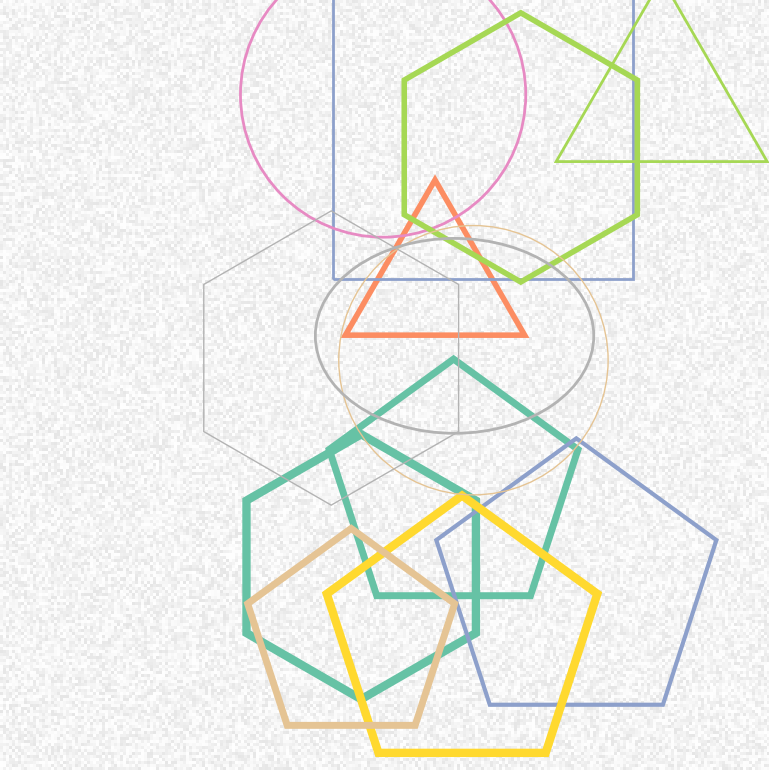[{"shape": "hexagon", "thickness": 3, "radius": 0.86, "center": [0.469, 0.264]}, {"shape": "pentagon", "thickness": 2.5, "radius": 0.85, "center": [0.589, 0.364]}, {"shape": "triangle", "thickness": 2, "radius": 0.67, "center": [0.565, 0.632]}, {"shape": "square", "thickness": 1, "radius": 0.97, "center": [0.627, 0.832]}, {"shape": "pentagon", "thickness": 1.5, "radius": 0.96, "center": [0.748, 0.239]}, {"shape": "circle", "thickness": 1, "radius": 0.93, "center": [0.498, 0.877]}, {"shape": "hexagon", "thickness": 2, "radius": 0.87, "center": [0.676, 0.809]}, {"shape": "triangle", "thickness": 1, "radius": 0.79, "center": [0.859, 0.869]}, {"shape": "pentagon", "thickness": 3, "radius": 0.92, "center": [0.6, 0.172]}, {"shape": "circle", "thickness": 0.5, "radius": 0.87, "center": [0.615, 0.532]}, {"shape": "pentagon", "thickness": 2.5, "radius": 0.71, "center": [0.456, 0.172]}, {"shape": "oval", "thickness": 1, "radius": 0.9, "center": [0.59, 0.564]}, {"shape": "hexagon", "thickness": 0.5, "radius": 0.96, "center": [0.43, 0.535]}]